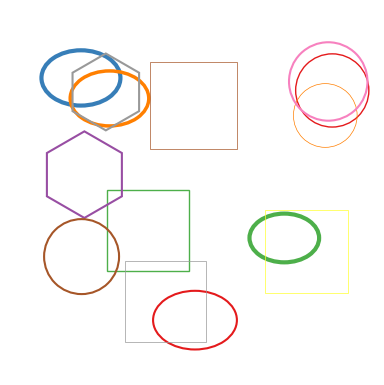[{"shape": "oval", "thickness": 1.5, "radius": 0.54, "center": [0.506, 0.168]}, {"shape": "circle", "thickness": 1, "radius": 0.48, "center": [0.863, 0.765]}, {"shape": "oval", "thickness": 3, "radius": 0.51, "center": [0.21, 0.798]}, {"shape": "oval", "thickness": 3, "radius": 0.45, "center": [0.738, 0.382]}, {"shape": "square", "thickness": 1, "radius": 0.53, "center": [0.385, 0.402]}, {"shape": "hexagon", "thickness": 1.5, "radius": 0.56, "center": [0.219, 0.546]}, {"shape": "circle", "thickness": 0.5, "radius": 0.41, "center": [0.845, 0.7]}, {"shape": "oval", "thickness": 2.5, "radius": 0.51, "center": [0.284, 0.744]}, {"shape": "square", "thickness": 0.5, "radius": 0.54, "center": [0.796, 0.346]}, {"shape": "square", "thickness": 0.5, "radius": 0.57, "center": [0.503, 0.726]}, {"shape": "circle", "thickness": 1.5, "radius": 0.49, "center": [0.212, 0.334]}, {"shape": "circle", "thickness": 1.5, "radius": 0.51, "center": [0.853, 0.788]}, {"shape": "square", "thickness": 0.5, "radius": 0.52, "center": [0.43, 0.217]}, {"shape": "hexagon", "thickness": 1.5, "radius": 0.5, "center": [0.275, 0.761]}]